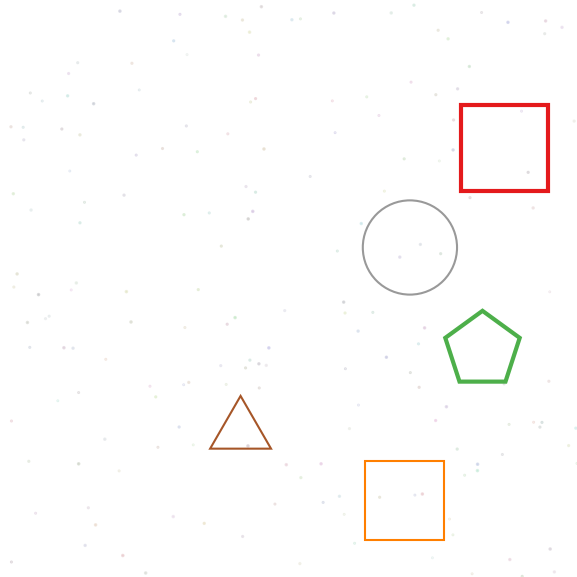[{"shape": "square", "thickness": 2, "radius": 0.37, "center": [0.874, 0.744]}, {"shape": "pentagon", "thickness": 2, "radius": 0.34, "center": [0.835, 0.393]}, {"shape": "square", "thickness": 1, "radius": 0.34, "center": [0.7, 0.133]}, {"shape": "triangle", "thickness": 1, "radius": 0.3, "center": [0.417, 0.253]}, {"shape": "circle", "thickness": 1, "radius": 0.41, "center": [0.71, 0.571]}]